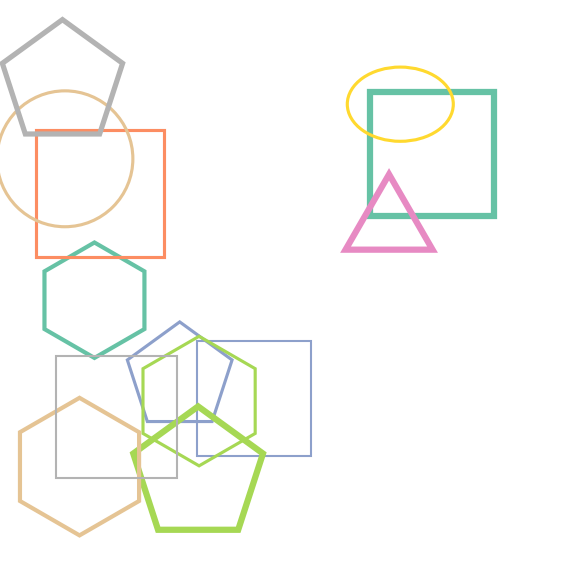[{"shape": "hexagon", "thickness": 2, "radius": 0.5, "center": [0.164, 0.479]}, {"shape": "square", "thickness": 3, "radius": 0.54, "center": [0.748, 0.733]}, {"shape": "square", "thickness": 1.5, "radius": 0.55, "center": [0.173, 0.664]}, {"shape": "pentagon", "thickness": 1.5, "radius": 0.48, "center": [0.311, 0.346]}, {"shape": "square", "thickness": 1, "radius": 0.5, "center": [0.44, 0.309]}, {"shape": "triangle", "thickness": 3, "radius": 0.43, "center": [0.674, 0.61]}, {"shape": "pentagon", "thickness": 3, "radius": 0.59, "center": [0.343, 0.177]}, {"shape": "hexagon", "thickness": 1.5, "radius": 0.56, "center": [0.345, 0.305]}, {"shape": "oval", "thickness": 1.5, "radius": 0.46, "center": [0.693, 0.819]}, {"shape": "hexagon", "thickness": 2, "radius": 0.6, "center": [0.138, 0.191]}, {"shape": "circle", "thickness": 1.5, "radius": 0.59, "center": [0.112, 0.724]}, {"shape": "square", "thickness": 1, "radius": 0.53, "center": [0.202, 0.277]}, {"shape": "pentagon", "thickness": 2.5, "radius": 0.55, "center": [0.108, 0.856]}]